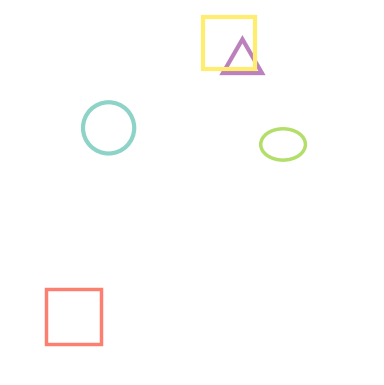[{"shape": "circle", "thickness": 3, "radius": 0.33, "center": [0.282, 0.668]}, {"shape": "square", "thickness": 2.5, "radius": 0.36, "center": [0.19, 0.178]}, {"shape": "oval", "thickness": 2.5, "radius": 0.29, "center": [0.735, 0.625]}, {"shape": "triangle", "thickness": 3, "radius": 0.29, "center": [0.63, 0.839]}, {"shape": "square", "thickness": 3, "radius": 0.34, "center": [0.596, 0.889]}]